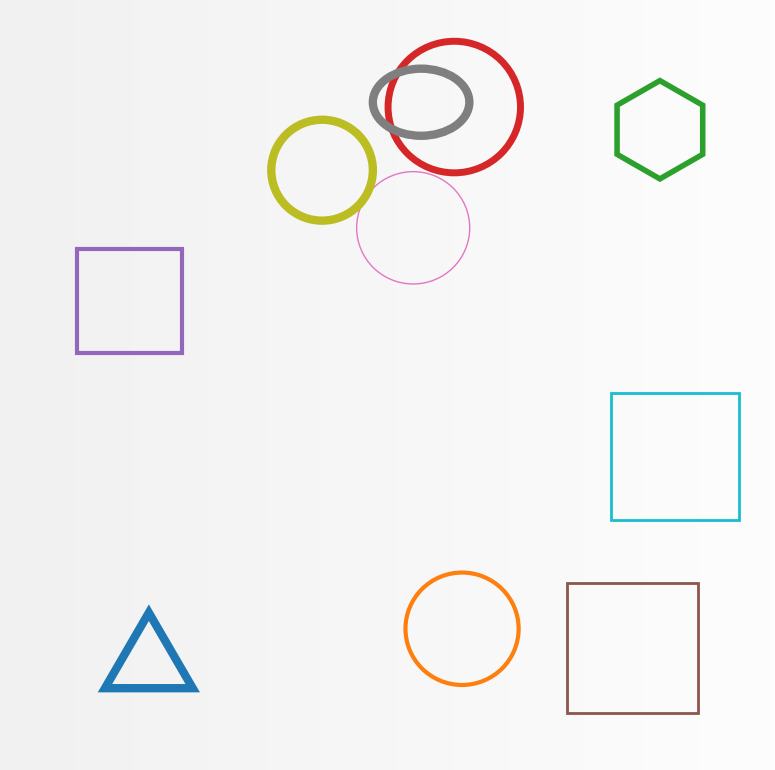[{"shape": "triangle", "thickness": 3, "radius": 0.33, "center": [0.192, 0.139]}, {"shape": "circle", "thickness": 1.5, "radius": 0.37, "center": [0.596, 0.183]}, {"shape": "hexagon", "thickness": 2, "radius": 0.32, "center": [0.851, 0.831]}, {"shape": "circle", "thickness": 2.5, "radius": 0.43, "center": [0.586, 0.861]}, {"shape": "square", "thickness": 1.5, "radius": 0.34, "center": [0.167, 0.609]}, {"shape": "square", "thickness": 1, "radius": 0.42, "center": [0.816, 0.159]}, {"shape": "circle", "thickness": 0.5, "radius": 0.36, "center": [0.533, 0.704]}, {"shape": "oval", "thickness": 3, "radius": 0.31, "center": [0.543, 0.867]}, {"shape": "circle", "thickness": 3, "radius": 0.33, "center": [0.416, 0.779]}, {"shape": "square", "thickness": 1, "radius": 0.41, "center": [0.871, 0.407]}]